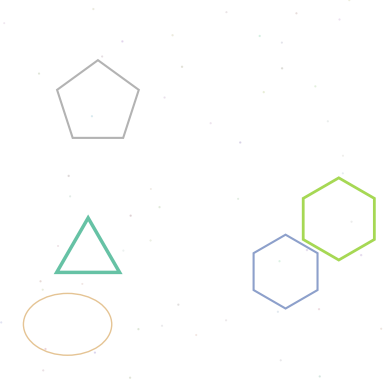[{"shape": "triangle", "thickness": 2.5, "radius": 0.47, "center": [0.229, 0.34]}, {"shape": "hexagon", "thickness": 1.5, "radius": 0.48, "center": [0.742, 0.295]}, {"shape": "hexagon", "thickness": 2, "radius": 0.53, "center": [0.88, 0.431]}, {"shape": "oval", "thickness": 1, "radius": 0.57, "center": [0.176, 0.158]}, {"shape": "pentagon", "thickness": 1.5, "radius": 0.56, "center": [0.254, 0.732]}]